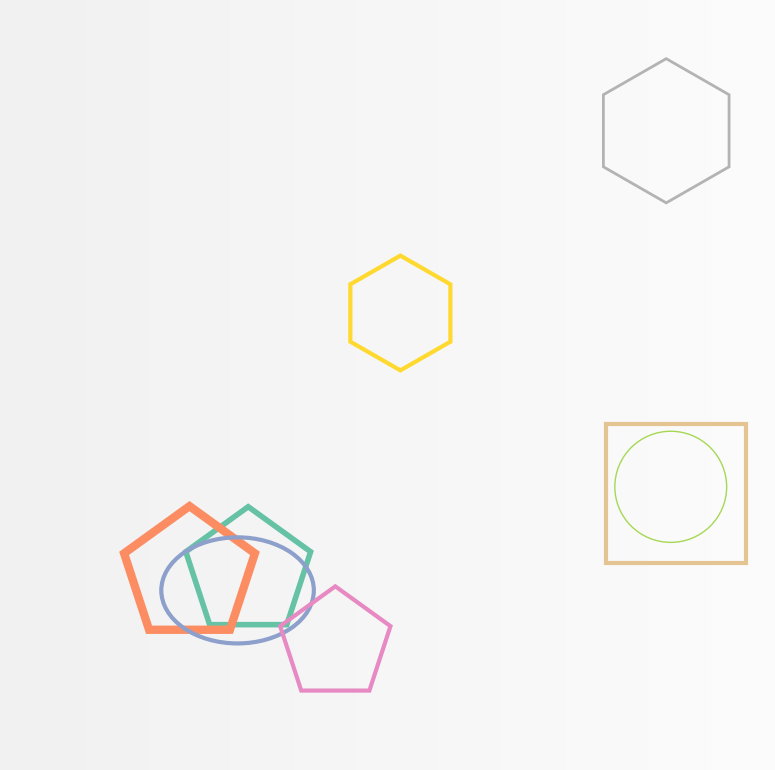[{"shape": "pentagon", "thickness": 2, "radius": 0.42, "center": [0.32, 0.257]}, {"shape": "pentagon", "thickness": 3, "radius": 0.44, "center": [0.245, 0.254]}, {"shape": "oval", "thickness": 1.5, "radius": 0.49, "center": [0.307, 0.233]}, {"shape": "pentagon", "thickness": 1.5, "radius": 0.37, "center": [0.433, 0.164]}, {"shape": "circle", "thickness": 0.5, "radius": 0.36, "center": [0.865, 0.368]}, {"shape": "hexagon", "thickness": 1.5, "radius": 0.37, "center": [0.517, 0.594]}, {"shape": "square", "thickness": 1.5, "radius": 0.45, "center": [0.872, 0.359]}, {"shape": "hexagon", "thickness": 1, "radius": 0.47, "center": [0.86, 0.83]}]